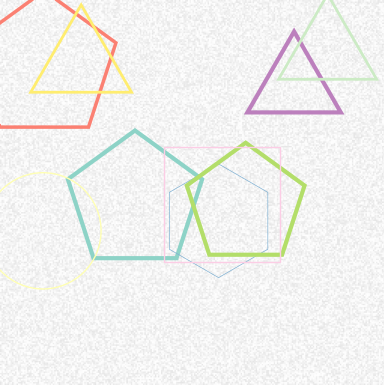[{"shape": "pentagon", "thickness": 3, "radius": 0.92, "center": [0.351, 0.478]}, {"shape": "circle", "thickness": 1, "radius": 0.75, "center": [0.112, 0.4]}, {"shape": "pentagon", "thickness": 2.5, "radius": 0.98, "center": [0.115, 0.828]}, {"shape": "hexagon", "thickness": 0.5, "radius": 0.74, "center": [0.568, 0.427]}, {"shape": "pentagon", "thickness": 3, "radius": 0.8, "center": [0.638, 0.468]}, {"shape": "square", "thickness": 1, "radius": 0.75, "center": [0.577, 0.469]}, {"shape": "triangle", "thickness": 3, "radius": 0.7, "center": [0.764, 0.778]}, {"shape": "triangle", "thickness": 2, "radius": 0.74, "center": [0.851, 0.868]}, {"shape": "triangle", "thickness": 2, "radius": 0.76, "center": [0.211, 0.836]}]